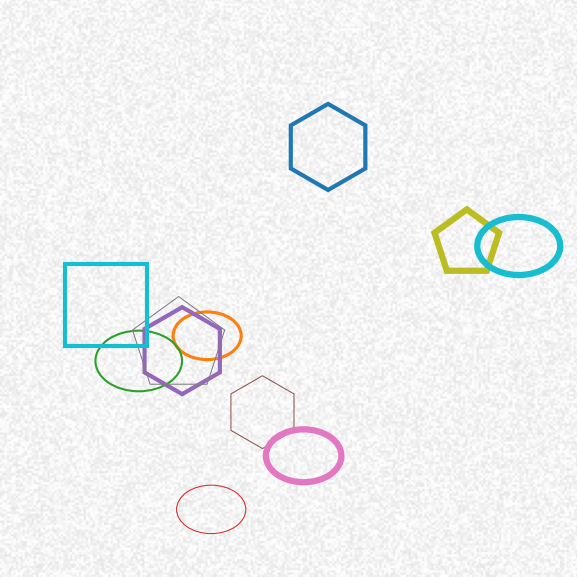[{"shape": "hexagon", "thickness": 2, "radius": 0.37, "center": [0.568, 0.745]}, {"shape": "oval", "thickness": 1.5, "radius": 0.29, "center": [0.359, 0.418]}, {"shape": "oval", "thickness": 1, "radius": 0.37, "center": [0.24, 0.374]}, {"shape": "oval", "thickness": 0.5, "radius": 0.3, "center": [0.366, 0.117]}, {"shape": "hexagon", "thickness": 2, "radius": 0.38, "center": [0.316, 0.392]}, {"shape": "hexagon", "thickness": 0.5, "radius": 0.32, "center": [0.454, 0.285]}, {"shape": "oval", "thickness": 3, "radius": 0.33, "center": [0.526, 0.21]}, {"shape": "pentagon", "thickness": 0.5, "radius": 0.42, "center": [0.309, 0.402]}, {"shape": "pentagon", "thickness": 3, "radius": 0.29, "center": [0.808, 0.578]}, {"shape": "square", "thickness": 2, "radius": 0.36, "center": [0.184, 0.471]}, {"shape": "oval", "thickness": 3, "radius": 0.36, "center": [0.898, 0.573]}]